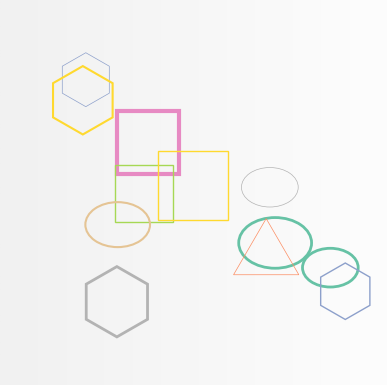[{"shape": "oval", "thickness": 2, "radius": 0.36, "center": [0.852, 0.305]}, {"shape": "oval", "thickness": 2, "radius": 0.47, "center": [0.71, 0.369]}, {"shape": "triangle", "thickness": 0.5, "radius": 0.49, "center": [0.687, 0.335]}, {"shape": "hexagon", "thickness": 0.5, "radius": 0.35, "center": [0.221, 0.793]}, {"shape": "hexagon", "thickness": 1, "radius": 0.37, "center": [0.891, 0.244]}, {"shape": "square", "thickness": 3, "radius": 0.4, "center": [0.382, 0.63]}, {"shape": "square", "thickness": 1, "radius": 0.37, "center": [0.371, 0.497]}, {"shape": "square", "thickness": 1, "radius": 0.45, "center": [0.499, 0.518]}, {"shape": "hexagon", "thickness": 1.5, "radius": 0.44, "center": [0.214, 0.74]}, {"shape": "oval", "thickness": 1.5, "radius": 0.42, "center": [0.304, 0.417]}, {"shape": "oval", "thickness": 0.5, "radius": 0.37, "center": [0.696, 0.514]}, {"shape": "hexagon", "thickness": 2, "radius": 0.46, "center": [0.302, 0.216]}]